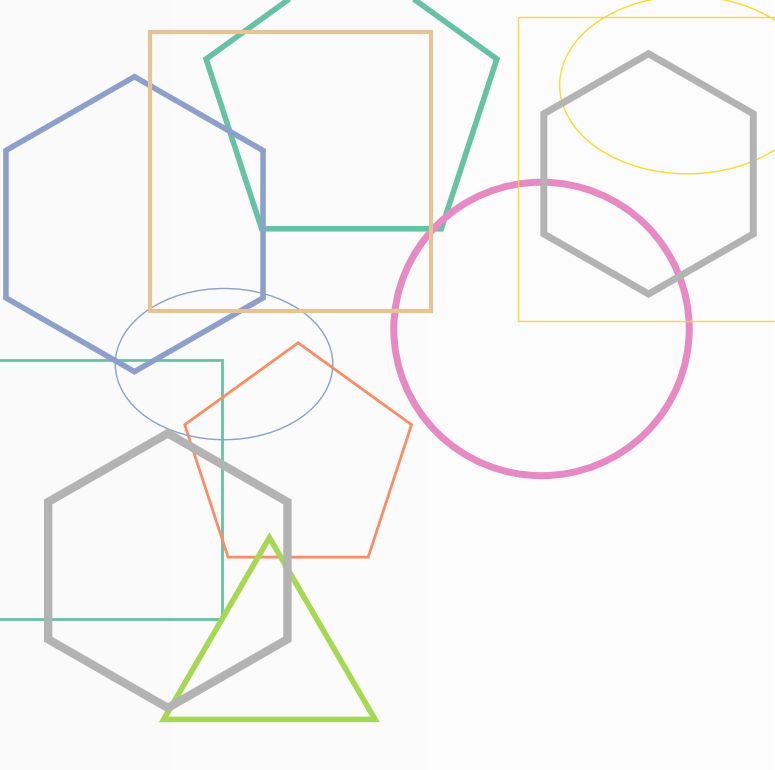[{"shape": "pentagon", "thickness": 2, "radius": 0.99, "center": [0.454, 0.862]}, {"shape": "square", "thickness": 1, "radius": 0.84, "center": [0.118, 0.365]}, {"shape": "pentagon", "thickness": 1, "radius": 0.77, "center": [0.385, 0.401]}, {"shape": "oval", "thickness": 0.5, "radius": 0.7, "center": [0.289, 0.527]}, {"shape": "hexagon", "thickness": 2, "radius": 0.96, "center": [0.174, 0.709]}, {"shape": "circle", "thickness": 2.5, "radius": 0.95, "center": [0.699, 0.573]}, {"shape": "triangle", "thickness": 2, "radius": 0.79, "center": [0.348, 0.144]}, {"shape": "oval", "thickness": 0.5, "radius": 0.82, "center": [0.887, 0.89]}, {"shape": "square", "thickness": 0.5, "radius": 0.99, "center": [0.866, 0.781]}, {"shape": "square", "thickness": 1.5, "radius": 0.91, "center": [0.375, 0.777]}, {"shape": "hexagon", "thickness": 2.5, "radius": 0.78, "center": [0.837, 0.774]}, {"shape": "hexagon", "thickness": 3, "radius": 0.89, "center": [0.217, 0.259]}]